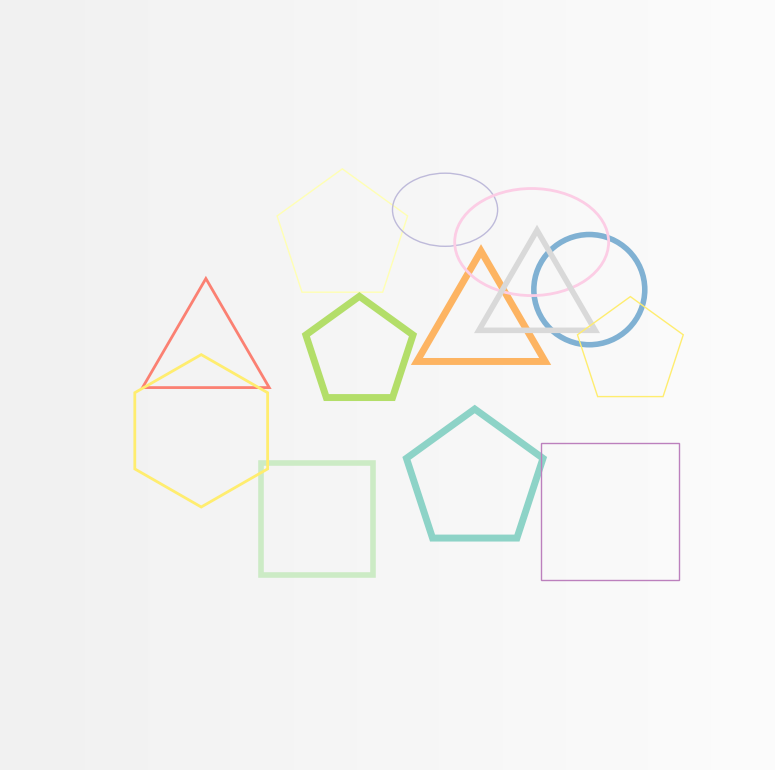[{"shape": "pentagon", "thickness": 2.5, "radius": 0.46, "center": [0.613, 0.376]}, {"shape": "pentagon", "thickness": 0.5, "radius": 0.44, "center": [0.442, 0.692]}, {"shape": "oval", "thickness": 0.5, "radius": 0.34, "center": [0.574, 0.728]}, {"shape": "triangle", "thickness": 1, "radius": 0.47, "center": [0.266, 0.544]}, {"shape": "circle", "thickness": 2, "radius": 0.36, "center": [0.76, 0.624]}, {"shape": "triangle", "thickness": 2.5, "radius": 0.48, "center": [0.621, 0.578]}, {"shape": "pentagon", "thickness": 2.5, "radius": 0.36, "center": [0.464, 0.543]}, {"shape": "oval", "thickness": 1, "radius": 0.5, "center": [0.686, 0.686]}, {"shape": "triangle", "thickness": 2, "radius": 0.43, "center": [0.693, 0.614]}, {"shape": "square", "thickness": 0.5, "radius": 0.45, "center": [0.788, 0.336]}, {"shape": "square", "thickness": 2, "radius": 0.36, "center": [0.409, 0.326]}, {"shape": "hexagon", "thickness": 1, "radius": 0.49, "center": [0.26, 0.44]}, {"shape": "pentagon", "thickness": 0.5, "radius": 0.36, "center": [0.813, 0.543]}]